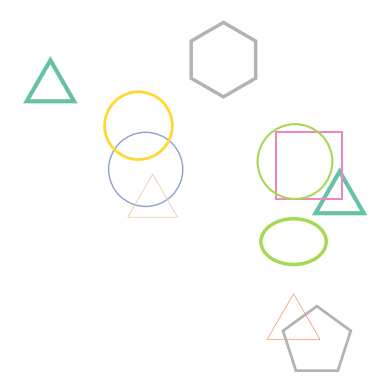[{"shape": "triangle", "thickness": 3, "radius": 0.36, "center": [0.131, 0.772]}, {"shape": "triangle", "thickness": 3, "radius": 0.36, "center": [0.882, 0.482]}, {"shape": "triangle", "thickness": 0.5, "radius": 0.4, "center": [0.763, 0.158]}, {"shape": "circle", "thickness": 1, "radius": 0.48, "center": [0.378, 0.56]}, {"shape": "square", "thickness": 1.5, "radius": 0.43, "center": [0.802, 0.57]}, {"shape": "oval", "thickness": 2.5, "radius": 0.42, "center": [0.763, 0.372]}, {"shape": "circle", "thickness": 1.5, "radius": 0.49, "center": [0.766, 0.58]}, {"shape": "circle", "thickness": 2, "radius": 0.44, "center": [0.36, 0.674]}, {"shape": "triangle", "thickness": 0.5, "radius": 0.37, "center": [0.397, 0.473]}, {"shape": "pentagon", "thickness": 2, "radius": 0.46, "center": [0.823, 0.112]}, {"shape": "hexagon", "thickness": 2.5, "radius": 0.48, "center": [0.58, 0.845]}]